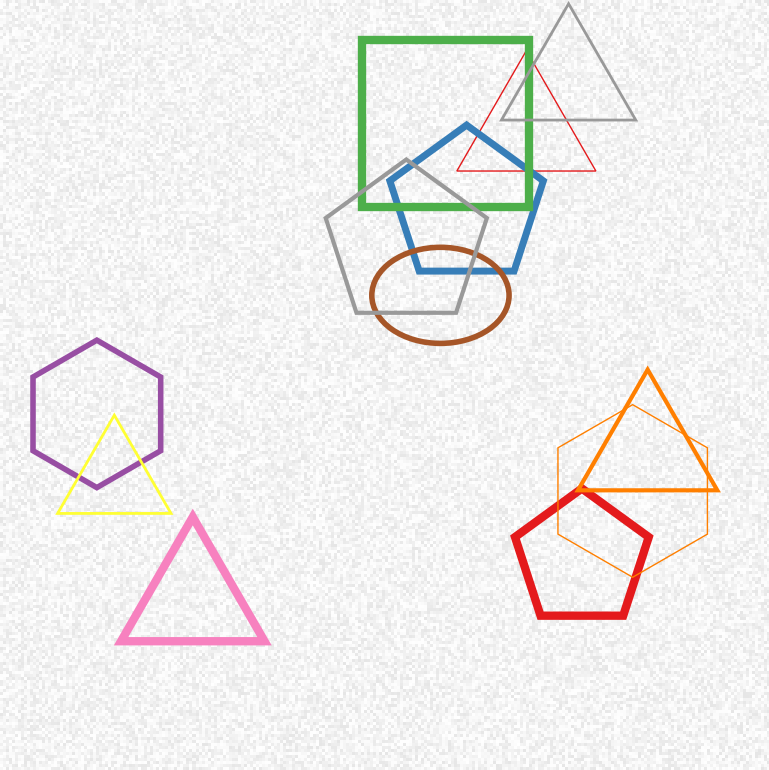[{"shape": "pentagon", "thickness": 3, "radius": 0.46, "center": [0.756, 0.274]}, {"shape": "triangle", "thickness": 0.5, "radius": 0.52, "center": [0.684, 0.83]}, {"shape": "pentagon", "thickness": 2.5, "radius": 0.52, "center": [0.606, 0.733]}, {"shape": "square", "thickness": 3, "radius": 0.54, "center": [0.579, 0.839]}, {"shape": "hexagon", "thickness": 2, "radius": 0.48, "center": [0.126, 0.462]}, {"shape": "hexagon", "thickness": 0.5, "radius": 0.56, "center": [0.822, 0.362]}, {"shape": "triangle", "thickness": 1.5, "radius": 0.52, "center": [0.841, 0.415]}, {"shape": "triangle", "thickness": 1, "radius": 0.43, "center": [0.148, 0.376]}, {"shape": "oval", "thickness": 2, "radius": 0.45, "center": [0.572, 0.616]}, {"shape": "triangle", "thickness": 3, "radius": 0.54, "center": [0.25, 0.221]}, {"shape": "pentagon", "thickness": 1.5, "radius": 0.55, "center": [0.528, 0.683]}, {"shape": "triangle", "thickness": 1, "radius": 0.5, "center": [0.738, 0.894]}]